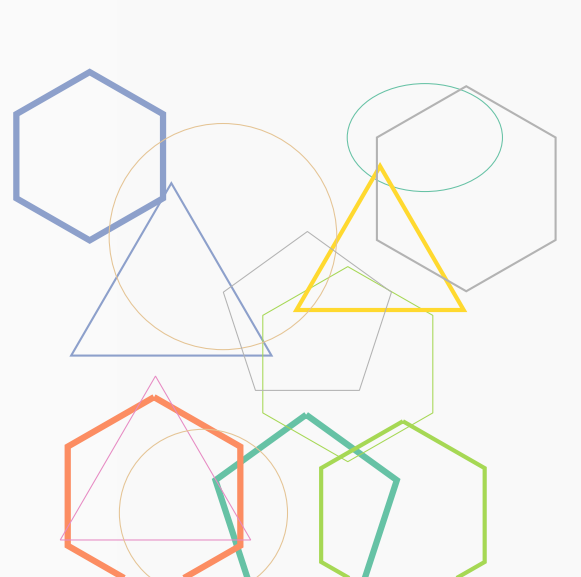[{"shape": "pentagon", "thickness": 3, "radius": 0.82, "center": [0.527, 0.117]}, {"shape": "oval", "thickness": 0.5, "radius": 0.67, "center": [0.731, 0.761]}, {"shape": "hexagon", "thickness": 3, "radius": 0.86, "center": [0.265, 0.14]}, {"shape": "triangle", "thickness": 1, "radius": 1.0, "center": [0.295, 0.483]}, {"shape": "hexagon", "thickness": 3, "radius": 0.73, "center": [0.154, 0.729]}, {"shape": "triangle", "thickness": 0.5, "radius": 0.95, "center": [0.268, 0.159]}, {"shape": "hexagon", "thickness": 0.5, "radius": 0.84, "center": [0.598, 0.369]}, {"shape": "hexagon", "thickness": 2, "radius": 0.81, "center": [0.693, 0.107]}, {"shape": "triangle", "thickness": 2, "radius": 0.83, "center": [0.654, 0.545]}, {"shape": "circle", "thickness": 0.5, "radius": 0.72, "center": [0.35, 0.111]}, {"shape": "circle", "thickness": 0.5, "radius": 0.98, "center": [0.384, 0.589]}, {"shape": "hexagon", "thickness": 1, "radius": 0.89, "center": [0.802, 0.672]}, {"shape": "pentagon", "thickness": 0.5, "radius": 0.76, "center": [0.529, 0.446]}]